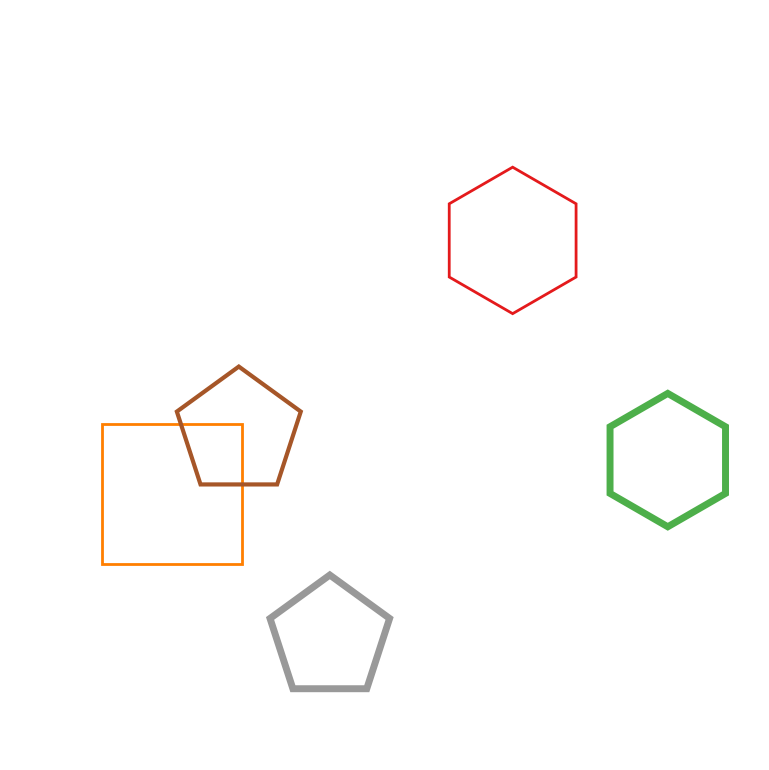[{"shape": "hexagon", "thickness": 1, "radius": 0.48, "center": [0.666, 0.688]}, {"shape": "hexagon", "thickness": 2.5, "radius": 0.43, "center": [0.867, 0.402]}, {"shape": "square", "thickness": 1, "radius": 0.45, "center": [0.223, 0.358]}, {"shape": "pentagon", "thickness": 1.5, "radius": 0.42, "center": [0.31, 0.439]}, {"shape": "pentagon", "thickness": 2.5, "radius": 0.41, "center": [0.428, 0.172]}]